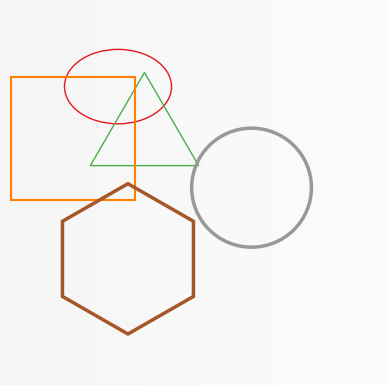[{"shape": "oval", "thickness": 1, "radius": 0.69, "center": [0.305, 0.775]}, {"shape": "triangle", "thickness": 1, "radius": 0.81, "center": [0.373, 0.65]}, {"shape": "square", "thickness": 1.5, "radius": 0.8, "center": [0.189, 0.639]}, {"shape": "hexagon", "thickness": 2.5, "radius": 0.98, "center": [0.33, 0.328]}, {"shape": "circle", "thickness": 2.5, "radius": 0.77, "center": [0.649, 0.513]}]